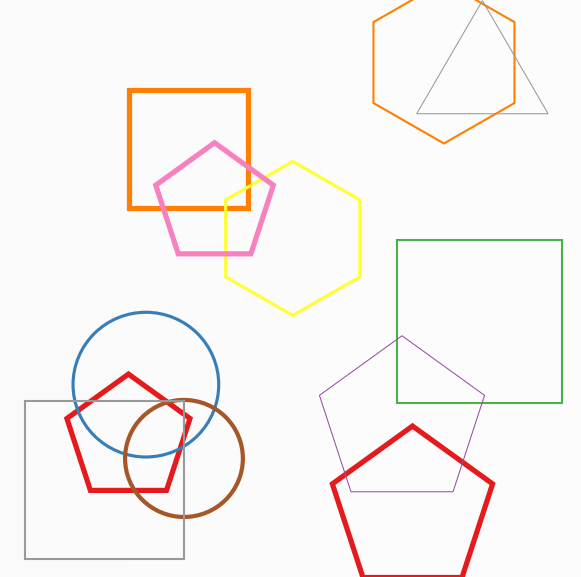[{"shape": "pentagon", "thickness": 2.5, "radius": 0.56, "center": [0.221, 0.24]}, {"shape": "pentagon", "thickness": 2.5, "radius": 0.72, "center": [0.71, 0.116]}, {"shape": "circle", "thickness": 1.5, "radius": 0.63, "center": [0.251, 0.333]}, {"shape": "square", "thickness": 1, "radius": 0.71, "center": [0.825, 0.443]}, {"shape": "pentagon", "thickness": 0.5, "radius": 0.75, "center": [0.692, 0.268]}, {"shape": "hexagon", "thickness": 1, "radius": 0.7, "center": [0.764, 0.891]}, {"shape": "square", "thickness": 2.5, "radius": 0.51, "center": [0.325, 0.742]}, {"shape": "hexagon", "thickness": 1.5, "radius": 0.67, "center": [0.504, 0.586]}, {"shape": "circle", "thickness": 2, "radius": 0.51, "center": [0.317, 0.205]}, {"shape": "pentagon", "thickness": 2.5, "radius": 0.53, "center": [0.369, 0.646]}, {"shape": "square", "thickness": 1, "radius": 0.68, "center": [0.18, 0.169]}, {"shape": "triangle", "thickness": 0.5, "radius": 0.65, "center": [0.83, 0.867]}]